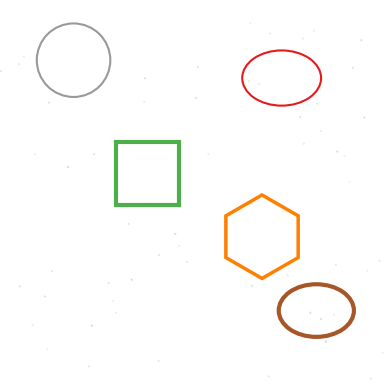[{"shape": "oval", "thickness": 1.5, "radius": 0.51, "center": [0.732, 0.797]}, {"shape": "square", "thickness": 3, "radius": 0.41, "center": [0.382, 0.548]}, {"shape": "hexagon", "thickness": 2.5, "radius": 0.54, "center": [0.681, 0.385]}, {"shape": "oval", "thickness": 3, "radius": 0.49, "center": [0.822, 0.193]}, {"shape": "circle", "thickness": 1.5, "radius": 0.48, "center": [0.191, 0.844]}]